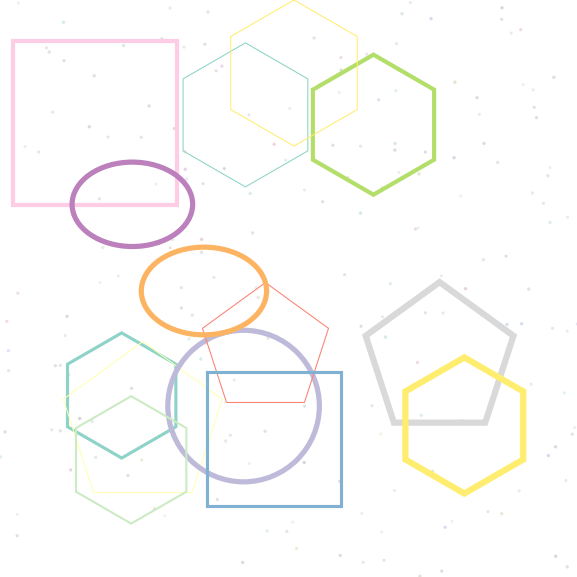[{"shape": "hexagon", "thickness": 0.5, "radius": 0.62, "center": [0.425, 0.8]}, {"shape": "hexagon", "thickness": 1.5, "radius": 0.54, "center": [0.211, 0.314]}, {"shape": "pentagon", "thickness": 0.5, "radius": 0.72, "center": [0.247, 0.263]}, {"shape": "circle", "thickness": 2.5, "radius": 0.66, "center": [0.422, 0.296]}, {"shape": "pentagon", "thickness": 0.5, "radius": 0.57, "center": [0.46, 0.395]}, {"shape": "square", "thickness": 1.5, "radius": 0.58, "center": [0.474, 0.239]}, {"shape": "oval", "thickness": 2.5, "radius": 0.54, "center": [0.353, 0.495]}, {"shape": "hexagon", "thickness": 2, "radius": 0.61, "center": [0.647, 0.783]}, {"shape": "square", "thickness": 2, "radius": 0.71, "center": [0.165, 0.786]}, {"shape": "pentagon", "thickness": 3, "radius": 0.67, "center": [0.761, 0.376]}, {"shape": "oval", "thickness": 2.5, "radius": 0.52, "center": [0.229, 0.645]}, {"shape": "hexagon", "thickness": 1, "radius": 0.55, "center": [0.227, 0.203]}, {"shape": "hexagon", "thickness": 3, "radius": 0.59, "center": [0.804, 0.262]}, {"shape": "hexagon", "thickness": 0.5, "radius": 0.63, "center": [0.509, 0.873]}]